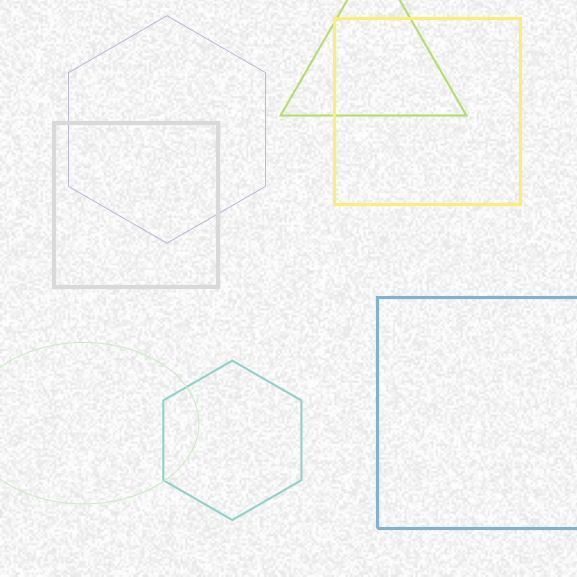[{"shape": "hexagon", "thickness": 1, "radius": 0.69, "center": [0.402, 0.237]}, {"shape": "hexagon", "thickness": 0.5, "radius": 0.98, "center": [0.289, 0.775]}, {"shape": "square", "thickness": 1.5, "radius": 1.0, "center": [0.852, 0.285]}, {"shape": "triangle", "thickness": 1, "radius": 0.93, "center": [0.647, 0.892]}, {"shape": "square", "thickness": 2, "radius": 0.71, "center": [0.236, 0.644]}, {"shape": "oval", "thickness": 0.5, "radius": 1.0, "center": [0.145, 0.266]}, {"shape": "square", "thickness": 1.5, "radius": 0.81, "center": [0.739, 0.807]}]